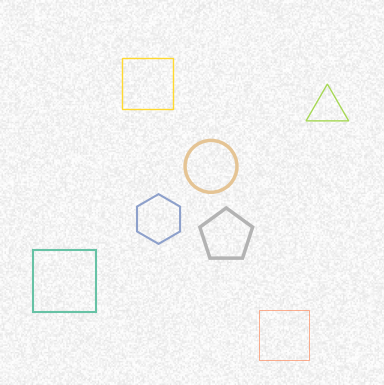[{"shape": "square", "thickness": 1.5, "radius": 0.4, "center": [0.167, 0.27]}, {"shape": "square", "thickness": 0.5, "radius": 0.33, "center": [0.738, 0.13]}, {"shape": "hexagon", "thickness": 1.5, "radius": 0.32, "center": [0.412, 0.431]}, {"shape": "triangle", "thickness": 1, "radius": 0.32, "center": [0.85, 0.718]}, {"shape": "square", "thickness": 1, "radius": 0.33, "center": [0.383, 0.783]}, {"shape": "circle", "thickness": 2.5, "radius": 0.34, "center": [0.548, 0.568]}, {"shape": "pentagon", "thickness": 2.5, "radius": 0.36, "center": [0.588, 0.388]}]